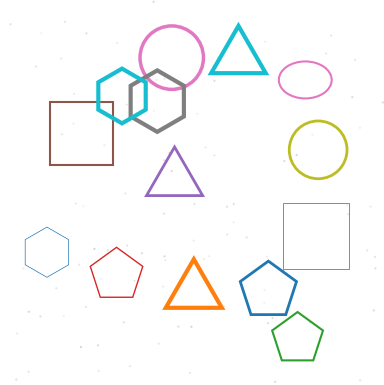[{"shape": "hexagon", "thickness": 0.5, "radius": 0.33, "center": [0.122, 0.345]}, {"shape": "pentagon", "thickness": 2, "radius": 0.38, "center": [0.697, 0.245]}, {"shape": "triangle", "thickness": 3, "radius": 0.42, "center": [0.503, 0.243]}, {"shape": "pentagon", "thickness": 1.5, "radius": 0.35, "center": [0.773, 0.12]}, {"shape": "pentagon", "thickness": 1, "radius": 0.36, "center": [0.303, 0.286]}, {"shape": "square", "thickness": 0.5, "radius": 0.43, "center": [0.821, 0.386]}, {"shape": "triangle", "thickness": 2, "radius": 0.42, "center": [0.453, 0.534]}, {"shape": "square", "thickness": 1.5, "radius": 0.41, "center": [0.213, 0.653]}, {"shape": "oval", "thickness": 1.5, "radius": 0.34, "center": [0.793, 0.792]}, {"shape": "circle", "thickness": 2.5, "radius": 0.41, "center": [0.446, 0.85]}, {"shape": "hexagon", "thickness": 3, "radius": 0.4, "center": [0.408, 0.737]}, {"shape": "circle", "thickness": 2, "radius": 0.38, "center": [0.826, 0.611]}, {"shape": "hexagon", "thickness": 3, "radius": 0.36, "center": [0.317, 0.751]}, {"shape": "triangle", "thickness": 3, "radius": 0.41, "center": [0.619, 0.851]}]